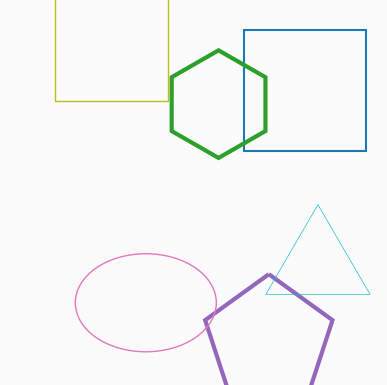[{"shape": "square", "thickness": 1.5, "radius": 0.79, "center": [0.788, 0.766]}, {"shape": "hexagon", "thickness": 3, "radius": 0.7, "center": [0.564, 0.73]}, {"shape": "pentagon", "thickness": 3, "radius": 0.86, "center": [0.694, 0.115]}, {"shape": "oval", "thickness": 1, "radius": 0.91, "center": [0.376, 0.214]}, {"shape": "square", "thickness": 1, "radius": 0.72, "center": [0.288, 0.882]}, {"shape": "triangle", "thickness": 0.5, "radius": 0.78, "center": [0.82, 0.313]}]